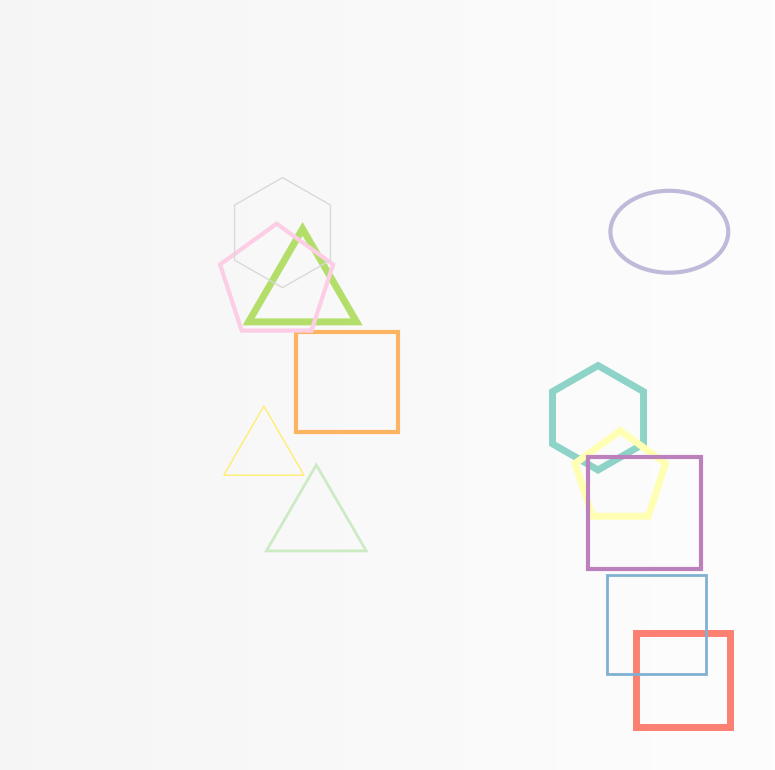[{"shape": "hexagon", "thickness": 2.5, "radius": 0.34, "center": [0.772, 0.457]}, {"shape": "pentagon", "thickness": 2.5, "radius": 0.31, "center": [0.8, 0.379]}, {"shape": "oval", "thickness": 1.5, "radius": 0.38, "center": [0.864, 0.699]}, {"shape": "square", "thickness": 2.5, "radius": 0.3, "center": [0.881, 0.117]}, {"shape": "square", "thickness": 1, "radius": 0.32, "center": [0.847, 0.189]}, {"shape": "square", "thickness": 1.5, "radius": 0.33, "center": [0.448, 0.504]}, {"shape": "triangle", "thickness": 2.5, "radius": 0.4, "center": [0.39, 0.622]}, {"shape": "pentagon", "thickness": 1.5, "radius": 0.38, "center": [0.357, 0.633]}, {"shape": "hexagon", "thickness": 0.5, "radius": 0.36, "center": [0.365, 0.698]}, {"shape": "square", "thickness": 1.5, "radius": 0.36, "center": [0.831, 0.334]}, {"shape": "triangle", "thickness": 1, "radius": 0.37, "center": [0.408, 0.322]}, {"shape": "triangle", "thickness": 0.5, "radius": 0.3, "center": [0.34, 0.413]}]